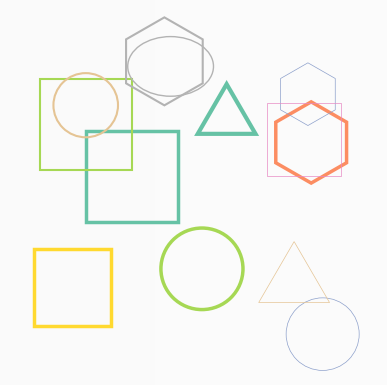[{"shape": "square", "thickness": 2.5, "radius": 0.59, "center": [0.341, 0.542]}, {"shape": "triangle", "thickness": 3, "radius": 0.43, "center": [0.585, 0.695]}, {"shape": "hexagon", "thickness": 2.5, "radius": 0.53, "center": [0.803, 0.63]}, {"shape": "hexagon", "thickness": 0.5, "radius": 0.41, "center": [0.795, 0.755]}, {"shape": "circle", "thickness": 0.5, "radius": 0.47, "center": [0.833, 0.132]}, {"shape": "square", "thickness": 0.5, "radius": 0.47, "center": [0.784, 0.638]}, {"shape": "circle", "thickness": 2.5, "radius": 0.53, "center": [0.521, 0.302]}, {"shape": "square", "thickness": 1.5, "radius": 0.59, "center": [0.223, 0.676]}, {"shape": "square", "thickness": 2.5, "radius": 0.5, "center": [0.188, 0.252]}, {"shape": "triangle", "thickness": 0.5, "radius": 0.53, "center": [0.759, 0.267]}, {"shape": "circle", "thickness": 1.5, "radius": 0.42, "center": [0.221, 0.727]}, {"shape": "hexagon", "thickness": 1.5, "radius": 0.57, "center": [0.424, 0.841]}, {"shape": "oval", "thickness": 1, "radius": 0.55, "center": [0.44, 0.828]}]